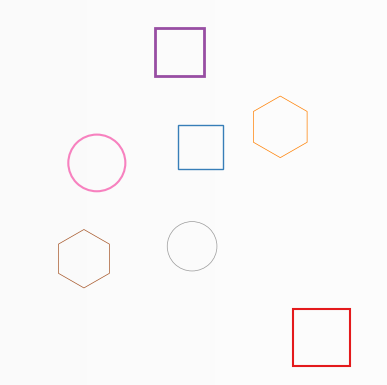[{"shape": "square", "thickness": 1.5, "radius": 0.37, "center": [0.83, 0.123]}, {"shape": "square", "thickness": 1, "radius": 0.29, "center": [0.518, 0.618]}, {"shape": "square", "thickness": 2, "radius": 0.31, "center": [0.463, 0.864]}, {"shape": "hexagon", "thickness": 0.5, "radius": 0.4, "center": [0.723, 0.671]}, {"shape": "hexagon", "thickness": 0.5, "radius": 0.38, "center": [0.217, 0.328]}, {"shape": "circle", "thickness": 1.5, "radius": 0.37, "center": [0.25, 0.577]}, {"shape": "circle", "thickness": 0.5, "radius": 0.32, "center": [0.496, 0.36]}]